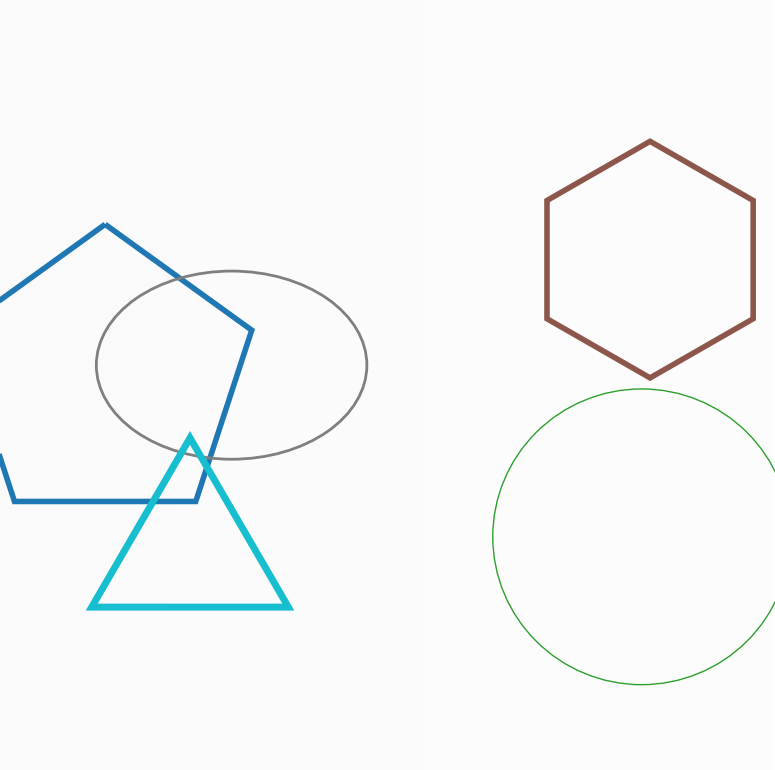[{"shape": "pentagon", "thickness": 2, "radius": 0.99, "center": [0.136, 0.51]}, {"shape": "circle", "thickness": 0.5, "radius": 0.96, "center": [0.828, 0.303]}, {"shape": "hexagon", "thickness": 2, "radius": 0.77, "center": [0.839, 0.663]}, {"shape": "oval", "thickness": 1, "radius": 0.87, "center": [0.299, 0.526]}, {"shape": "triangle", "thickness": 2.5, "radius": 0.73, "center": [0.245, 0.285]}]